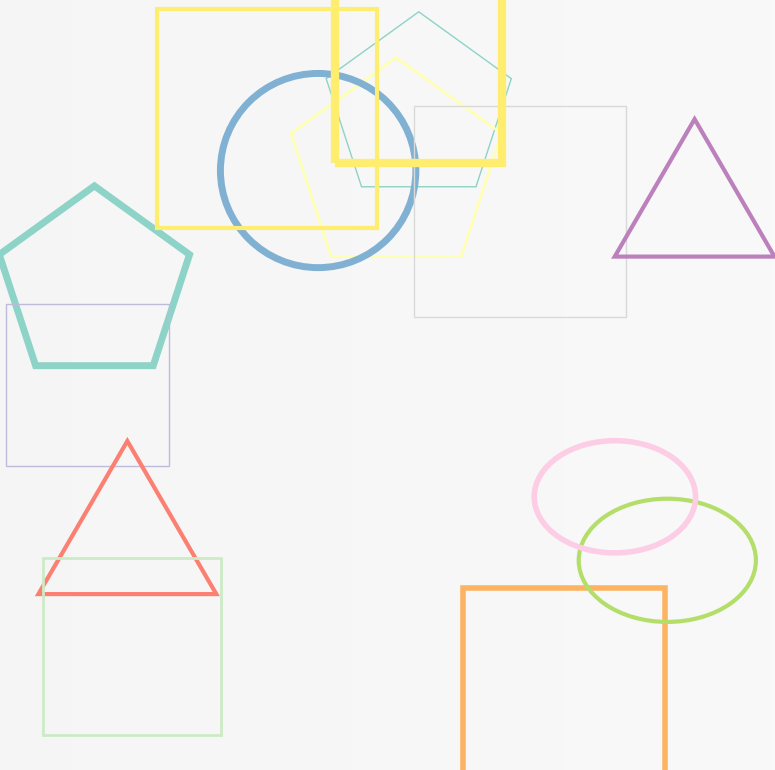[{"shape": "pentagon", "thickness": 2.5, "radius": 0.65, "center": [0.122, 0.63]}, {"shape": "pentagon", "thickness": 0.5, "radius": 0.63, "center": [0.54, 0.859]}, {"shape": "pentagon", "thickness": 1, "radius": 0.71, "center": [0.511, 0.783]}, {"shape": "square", "thickness": 0.5, "radius": 0.53, "center": [0.113, 0.5]}, {"shape": "triangle", "thickness": 1.5, "radius": 0.66, "center": [0.164, 0.295]}, {"shape": "circle", "thickness": 2.5, "radius": 0.63, "center": [0.411, 0.779]}, {"shape": "square", "thickness": 2, "radius": 0.65, "center": [0.727, 0.106]}, {"shape": "oval", "thickness": 1.5, "radius": 0.57, "center": [0.861, 0.272]}, {"shape": "oval", "thickness": 2, "radius": 0.52, "center": [0.793, 0.355]}, {"shape": "square", "thickness": 0.5, "radius": 0.68, "center": [0.671, 0.726]}, {"shape": "triangle", "thickness": 1.5, "radius": 0.6, "center": [0.896, 0.726]}, {"shape": "square", "thickness": 1, "radius": 0.57, "center": [0.171, 0.16]}, {"shape": "square", "thickness": 1.5, "radius": 0.71, "center": [0.344, 0.846]}, {"shape": "square", "thickness": 3, "radius": 0.54, "center": [0.54, 0.896]}]